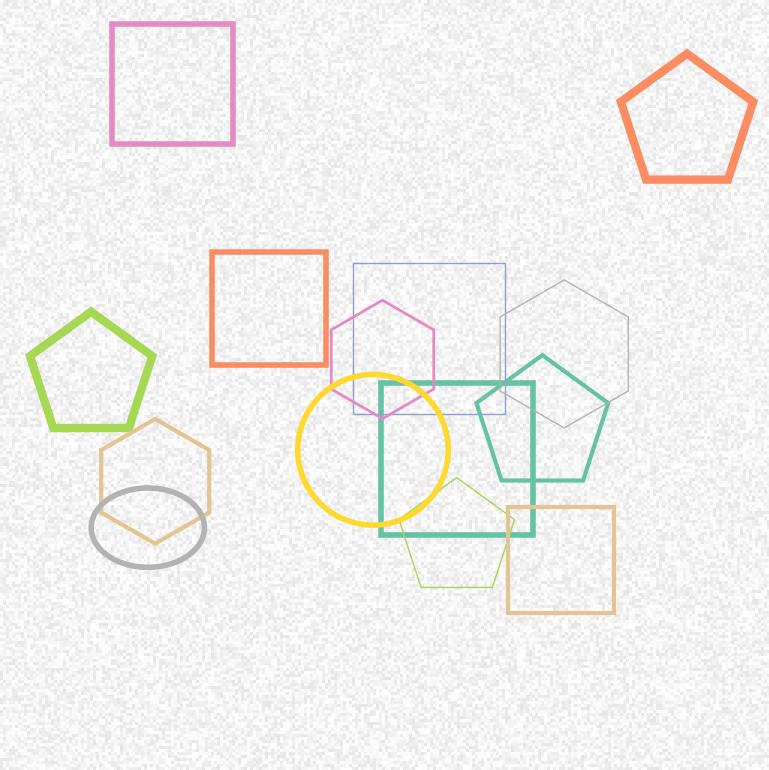[{"shape": "square", "thickness": 2, "radius": 0.49, "center": [0.593, 0.404]}, {"shape": "pentagon", "thickness": 1.5, "radius": 0.45, "center": [0.704, 0.449]}, {"shape": "square", "thickness": 2, "radius": 0.37, "center": [0.349, 0.599]}, {"shape": "pentagon", "thickness": 3, "radius": 0.45, "center": [0.892, 0.84]}, {"shape": "square", "thickness": 0.5, "radius": 0.49, "center": [0.557, 0.56]}, {"shape": "square", "thickness": 2, "radius": 0.39, "center": [0.224, 0.891]}, {"shape": "hexagon", "thickness": 1, "radius": 0.38, "center": [0.497, 0.533]}, {"shape": "pentagon", "thickness": 0.5, "radius": 0.39, "center": [0.593, 0.301]}, {"shape": "pentagon", "thickness": 3, "radius": 0.42, "center": [0.118, 0.512]}, {"shape": "circle", "thickness": 2, "radius": 0.49, "center": [0.484, 0.416]}, {"shape": "hexagon", "thickness": 1.5, "radius": 0.4, "center": [0.202, 0.375]}, {"shape": "square", "thickness": 1.5, "radius": 0.35, "center": [0.728, 0.273]}, {"shape": "hexagon", "thickness": 0.5, "radius": 0.48, "center": [0.733, 0.54]}, {"shape": "oval", "thickness": 2, "radius": 0.37, "center": [0.192, 0.315]}]